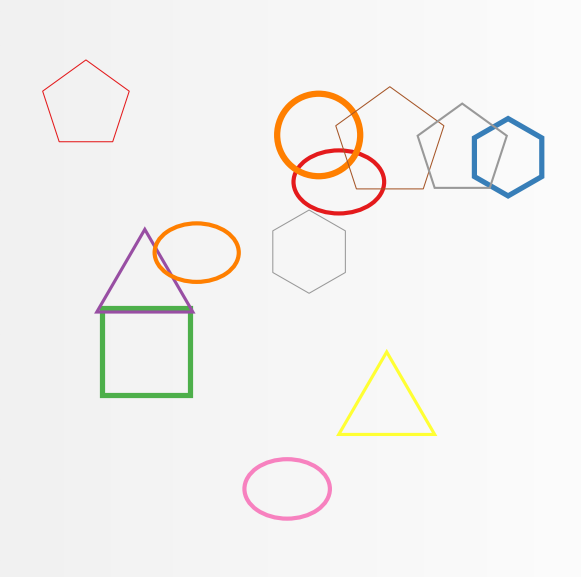[{"shape": "oval", "thickness": 2, "radius": 0.39, "center": [0.583, 0.684]}, {"shape": "pentagon", "thickness": 0.5, "radius": 0.39, "center": [0.148, 0.817]}, {"shape": "hexagon", "thickness": 2.5, "radius": 0.33, "center": [0.874, 0.727]}, {"shape": "square", "thickness": 2.5, "radius": 0.38, "center": [0.251, 0.391]}, {"shape": "triangle", "thickness": 1.5, "radius": 0.48, "center": [0.249, 0.507]}, {"shape": "oval", "thickness": 2, "radius": 0.36, "center": [0.338, 0.562]}, {"shape": "circle", "thickness": 3, "radius": 0.36, "center": [0.548, 0.765]}, {"shape": "triangle", "thickness": 1.5, "radius": 0.48, "center": [0.665, 0.294]}, {"shape": "pentagon", "thickness": 0.5, "radius": 0.49, "center": [0.671, 0.751]}, {"shape": "oval", "thickness": 2, "radius": 0.37, "center": [0.494, 0.153]}, {"shape": "pentagon", "thickness": 1, "radius": 0.4, "center": [0.795, 0.739]}, {"shape": "hexagon", "thickness": 0.5, "radius": 0.36, "center": [0.532, 0.563]}]